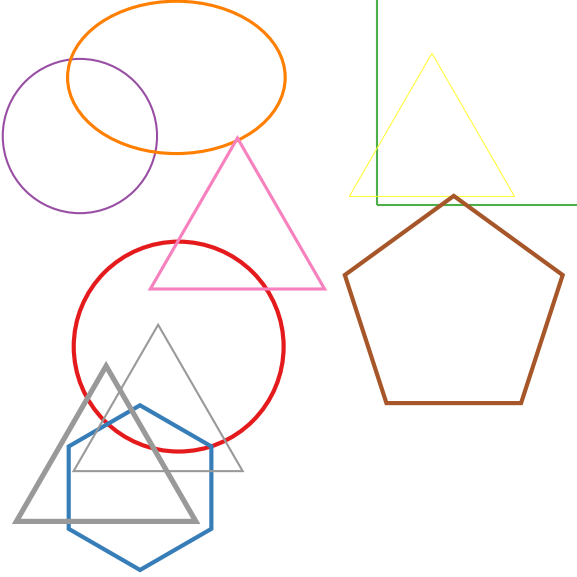[{"shape": "circle", "thickness": 2, "radius": 0.91, "center": [0.309, 0.399]}, {"shape": "hexagon", "thickness": 2, "radius": 0.71, "center": [0.242, 0.155]}, {"shape": "square", "thickness": 1, "radius": 0.96, "center": [0.845, 0.837]}, {"shape": "circle", "thickness": 1, "radius": 0.67, "center": [0.138, 0.764]}, {"shape": "oval", "thickness": 1.5, "radius": 0.94, "center": [0.305, 0.865]}, {"shape": "triangle", "thickness": 0.5, "radius": 0.83, "center": [0.748, 0.742]}, {"shape": "pentagon", "thickness": 2, "radius": 0.99, "center": [0.786, 0.462]}, {"shape": "triangle", "thickness": 1.5, "radius": 0.87, "center": [0.411, 0.586]}, {"shape": "triangle", "thickness": 1, "radius": 0.85, "center": [0.274, 0.268]}, {"shape": "triangle", "thickness": 2.5, "radius": 0.9, "center": [0.184, 0.186]}]